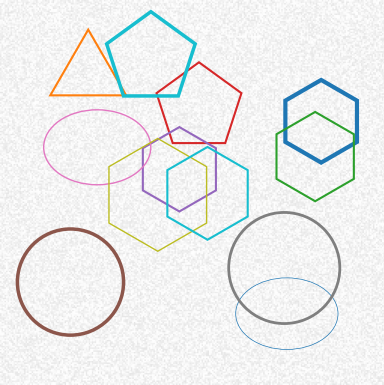[{"shape": "oval", "thickness": 0.5, "radius": 0.66, "center": [0.745, 0.185]}, {"shape": "hexagon", "thickness": 3, "radius": 0.54, "center": [0.834, 0.685]}, {"shape": "triangle", "thickness": 1.5, "radius": 0.57, "center": [0.229, 0.809]}, {"shape": "hexagon", "thickness": 1.5, "radius": 0.58, "center": [0.819, 0.593]}, {"shape": "pentagon", "thickness": 1.5, "radius": 0.58, "center": [0.517, 0.722]}, {"shape": "hexagon", "thickness": 1.5, "radius": 0.55, "center": [0.466, 0.56]}, {"shape": "circle", "thickness": 2.5, "radius": 0.69, "center": [0.183, 0.267]}, {"shape": "oval", "thickness": 1, "radius": 0.7, "center": [0.253, 0.617]}, {"shape": "circle", "thickness": 2, "radius": 0.72, "center": [0.738, 0.304]}, {"shape": "hexagon", "thickness": 1, "radius": 0.73, "center": [0.41, 0.494]}, {"shape": "hexagon", "thickness": 1.5, "radius": 0.6, "center": [0.539, 0.498]}, {"shape": "pentagon", "thickness": 2.5, "radius": 0.6, "center": [0.392, 0.849]}]